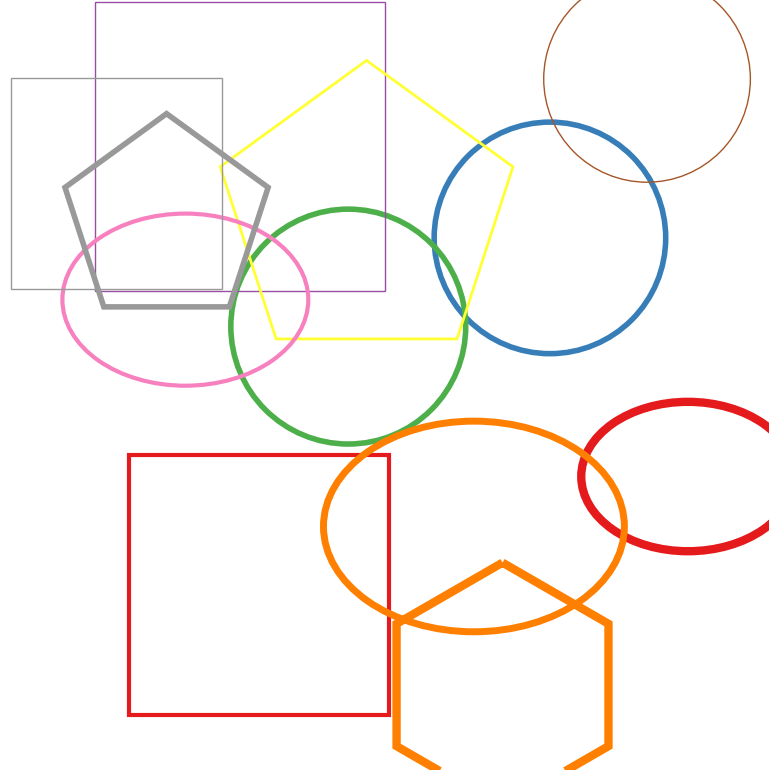[{"shape": "square", "thickness": 1.5, "radius": 0.84, "center": [0.336, 0.241]}, {"shape": "oval", "thickness": 3, "radius": 0.69, "center": [0.893, 0.381]}, {"shape": "circle", "thickness": 2, "radius": 0.75, "center": [0.714, 0.691]}, {"shape": "circle", "thickness": 2, "radius": 0.76, "center": [0.452, 0.576]}, {"shape": "square", "thickness": 0.5, "radius": 0.94, "center": [0.312, 0.81]}, {"shape": "hexagon", "thickness": 3, "radius": 0.79, "center": [0.653, 0.11]}, {"shape": "oval", "thickness": 2.5, "radius": 0.98, "center": [0.616, 0.316]}, {"shape": "pentagon", "thickness": 1, "radius": 1.0, "center": [0.476, 0.722]}, {"shape": "circle", "thickness": 0.5, "radius": 0.67, "center": [0.84, 0.898]}, {"shape": "oval", "thickness": 1.5, "radius": 0.8, "center": [0.241, 0.611]}, {"shape": "pentagon", "thickness": 2, "radius": 0.69, "center": [0.216, 0.714]}, {"shape": "square", "thickness": 0.5, "radius": 0.69, "center": [0.152, 0.762]}]